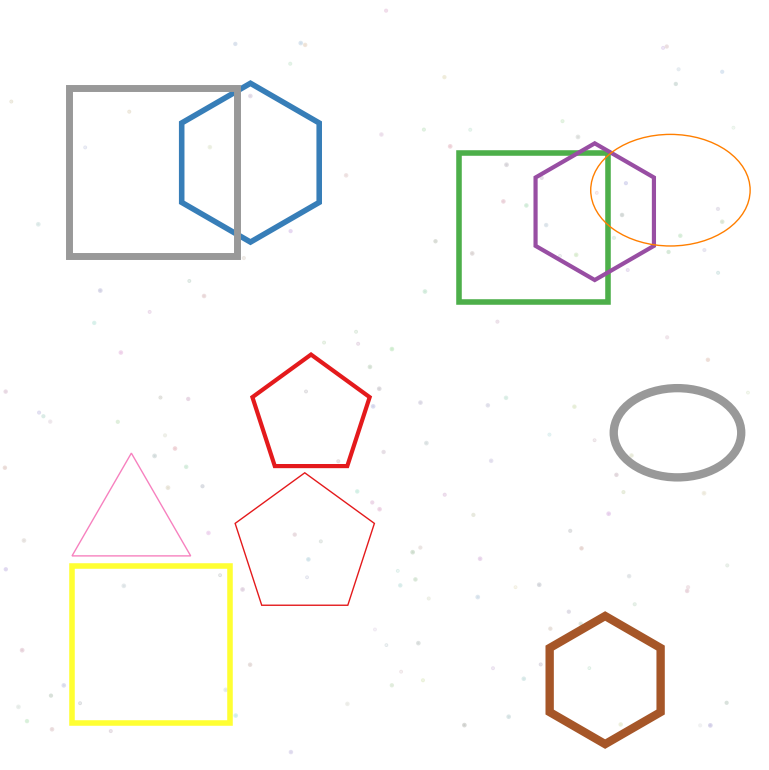[{"shape": "pentagon", "thickness": 0.5, "radius": 0.48, "center": [0.396, 0.291]}, {"shape": "pentagon", "thickness": 1.5, "radius": 0.4, "center": [0.404, 0.459]}, {"shape": "hexagon", "thickness": 2, "radius": 0.52, "center": [0.325, 0.789]}, {"shape": "square", "thickness": 2, "radius": 0.48, "center": [0.692, 0.705]}, {"shape": "hexagon", "thickness": 1.5, "radius": 0.44, "center": [0.772, 0.725]}, {"shape": "oval", "thickness": 0.5, "radius": 0.52, "center": [0.871, 0.753]}, {"shape": "square", "thickness": 2, "radius": 0.51, "center": [0.196, 0.163]}, {"shape": "hexagon", "thickness": 3, "radius": 0.42, "center": [0.786, 0.117]}, {"shape": "triangle", "thickness": 0.5, "radius": 0.44, "center": [0.171, 0.323]}, {"shape": "oval", "thickness": 3, "radius": 0.41, "center": [0.88, 0.438]}, {"shape": "square", "thickness": 2.5, "radius": 0.55, "center": [0.198, 0.776]}]